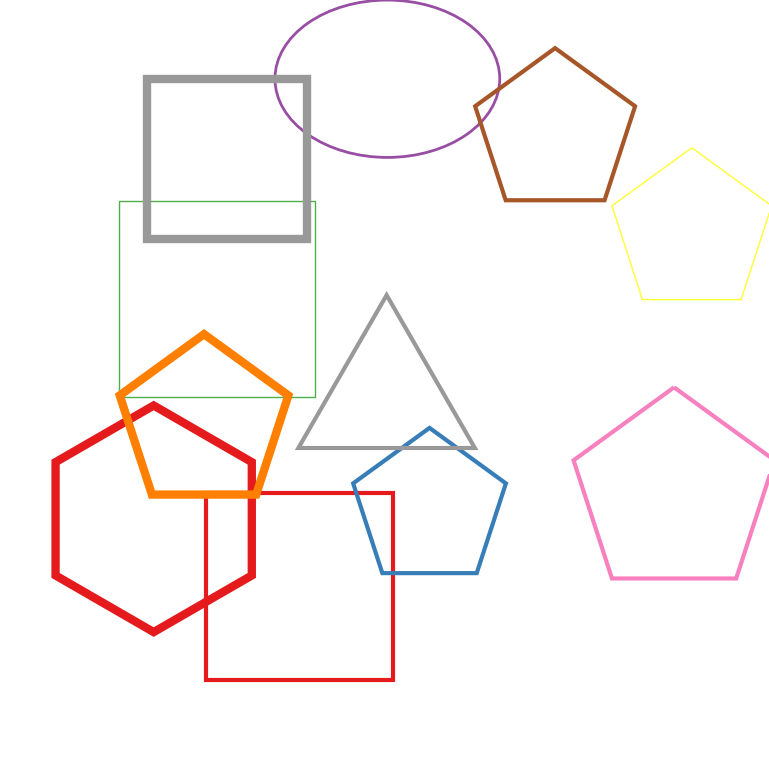[{"shape": "hexagon", "thickness": 3, "radius": 0.74, "center": [0.2, 0.326]}, {"shape": "square", "thickness": 1.5, "radius": 0.61, "center": [0.388, 0.238]}, {"shape": "pentagon", "thickness": 1.5, "radius": 0.52, "center": [0.558, 0.34]}, {"shape": "square", "thickness": 0.5, "radius": 0.64, "center": [0.282, 0.612]}, {"shape": "oval", "thickness": 1, "radius": 0.73, "center": [0.503, 0.898]}, {"shape": "pentagon", "thickness": 3, "radius": 0.58, "center": [0.265, 0.451]}, {"shape": "pentagon", "thickness": 0.5, "radius": 0.54, "center": [0.898, 0.699]}, {"shape": "pentagon", "thickness": 1.5, "radius": 0.55, "center": [0.721, 0.828]}, {"shape": "pentagon", "thickness": 1.5, "radius": 0.69, "center": [0.875, 0.36]}, {"shape": "square", "thickness": 3, "radius": 0.52, "center": [0.295, 0.794]}, {"shape": "triangle", "thickness": 1.5, "radius": 0.66, "center": [0.502, 0.484]}]